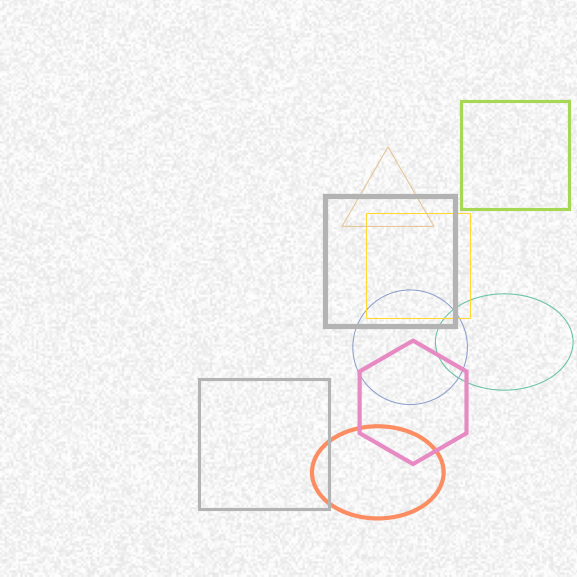[{"shape": "oval", "thickness": 0.5, "radius": 0.6, "center": [0.873, 0.407]}, {"shape": "oval", "thickness": 2, "radius": 0.57, "center": [0.654, 0.181]}, {"shape": "circle", "thickness": 0.5, "radius": 0.5, "center": [0.71, 0.398]}, {"shape": "hexagon", "thickness": 2, "radius": 0.53, "center": [0.715, 0.302]}, {"shape": "square", "thickness": 1.5, "radius": 0.47, "center": [0.892, 0.731]}, {"shape": "square", "thickness": 0.5, "radius": 0.45, "center": [0.723, 0.539]}, {"shape": "triangle", "thickness": 0.5, "radius": 0.46, "center": [0.672, 0.653]}, {"shape": "square", "thickness": 2.5, "radius": 0.56, "center": [0.675, 0.547]}, {"shape": "square", "thickness": 1.5, "radius": 0.56, "center": [0.458, 0.231]}]